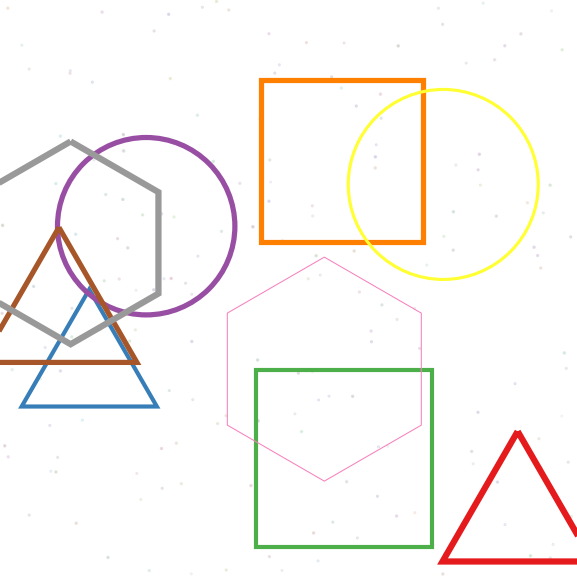[{"shape": "triangle", "thickness": 3, "radius": 0.75, "center": [0.896, 0.102]}, {"shape": "triangle", "thickness": 2, "radius": 0.68, "center": [0.155, 0.363]}, {"shape": "square", "thickness": 2, "radius": 0.77, "center": [0.596, 0.205]}, {"shape": "circle", "thickness": 2.5, "radius": 0.77, "center": [0.253, 0.607]}, {"shape": "square", "thickness": 2.5, "radius": 0.7, "center": [0.592, 0.72]}, {"shape": "circle", "thickness": 1.5, "radius": 0.82, "center": [0.768, 0.68]}, {"shape": "triangle", "thickness": 2.5, "radius": 0.78, "center": [0.102, 0.45]}, {"shape": "hexagon", "thickness": 0.5, "radius": 0.97, "center": [0.562, 0.36]}, {"shape": "hexagon", "thickness": 3, "radius": 0.88, "center": [0.122, 0.579]}]